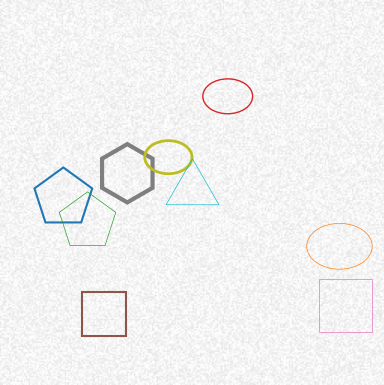[{"shape": "pentagon", "thickness": 1.5, "radius": 0.39, "center": [0.164, 0.486]}, {"shape": "oval", "thickness": 0.5, "radius": 0.43, "center": [0.882, 0.36]}, {"shape": "pentagon", "thickness": 0.5, "radius": 0.39, "center": [0.227, 0.424]}, {"shape": "oval", "thickness": 1, "radius": 0.32, "center": [0.592, 0.75]}, {"shape": "square", "thickness": 1.5, "radius": 0.29, "center": [0.27, 0.184]}, {"shape": "square", "thickness": 0.5, "radius": 0.34, "center": [0.898, 0.207]}, {"shape": "hexagon", "thickness": 3, "radius": 0.38, "center": [0.331, 0.55]}, {"shape": "oval", "thickness": 2, "radius": 0.31, "center": [0.437, 0.592]}, {"shape": "triangle", "thickness": 0.5, "radius": 0.4, "center": [0.5, 0.508]}]